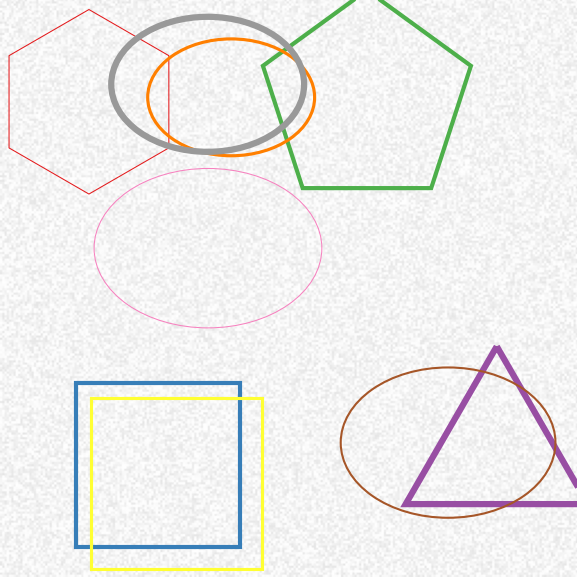[{"shape": "hexagon", "thickness": 0.5, "radius": 0.8, "center": [0.154, 0.823]}, {"shape": "square", "thickness": 2, "radius": 0.71, "center": [0.273, 0.195]}, {"shape": "pentagon", "thickness": 2, "radius": 0.95, "center": [0.635, 0.827]}, {"shape": "triangle", "thickness": 3, "radius": 0.91, "center": [0.86, 0.217]}, {"shape": "oval", "thickness": 1.5, "radius": 0.72, "center": [0.4, 0.831]}, {"shape": "square", "thickness": 1.5, "radius": 0.74, "center": [0.306, 0.162]}, {"shape": "oval", "thickness": 1, "radius": 0.93, "center": [0.776, 0.233]}, {"shape": "oval", "thickness": 0.5, "radius": 0.99, "center": [0.36, 0.569]}, {"shape": "oval", "thickness": 3, "radius": 0.83, "center": [0.36, 0.853]}]